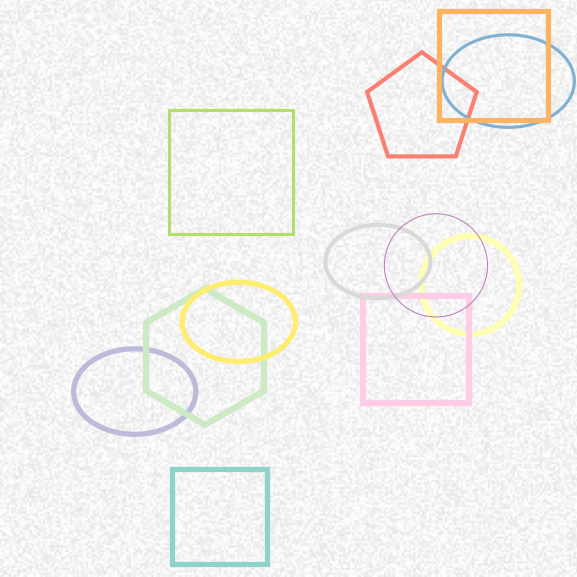[{"shape": "square", "thickness": 2.5, "radius": 0.41, "center": [0.38, 0.105]}, {"shape": "circle", "thickness": 3, "radius": 0.42, "center": [0.814, 0.505]}, {"shape": "oval", "thickness": 2.5, "radius": 0.53, "center": [0.233, 0.321]}, {"shape": "pentagon", "thickness": 2, "radius": 0.5, "center": [0.731, 0.809]}, {"shape": "oval", "thickness": 1.5, "radius": 0.57, "center": [0.88, 0.859]}, {"shape": "square", "thickness": 2.5, "radius": 0.47, "center": [0.854, 0.886]}, {"shape": "square", "thickness": 1.5, "radius": 0.54, "center": [0.4, 0.701]}, {"shape": "square", "thickness": 3, "radius": 0.46, "center": [0.721, 0.394]}, {"shape": "oval", "thickness": 2, "radius": 0.45, "center": [0.654, 0.546]}, {"shape": "circle", "thickness": 0.5, "radius": 0.45, "center": [0.755, 0.54]}, {"shape": "hexagon", "thickness": 3, "radius": 0.59, "center": [0.355, 0.381]}, {"shape": "oval", "thickness": 2.5, "radius": 0.49, "center": [0.413, 0.442]}]